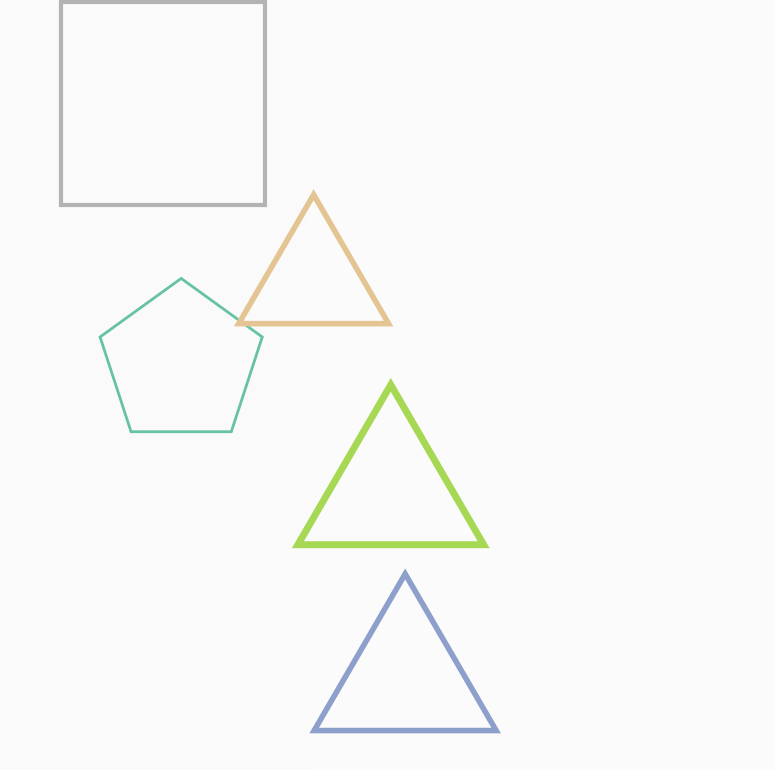[{"shape": "pentagon", "thickness": 1, "radius": 0.55, "center": [0.234, 0.528]}, {"shape": "triangle", "thickness": 2, "radius": 0.68, "center": [0.523, 0.119]}, {"shape": "triangle", "thickness": 2.5, "radius": 0.69, "center": [0.504, 0.362]}, {"shape": "triangle", "thickness": 2, "radius": 0.56, "center": [0.405, 0.636]}, {"shape": "square", "thickness": 1.5, "radius": 0.66, "center": [0.21, 0.866]}]